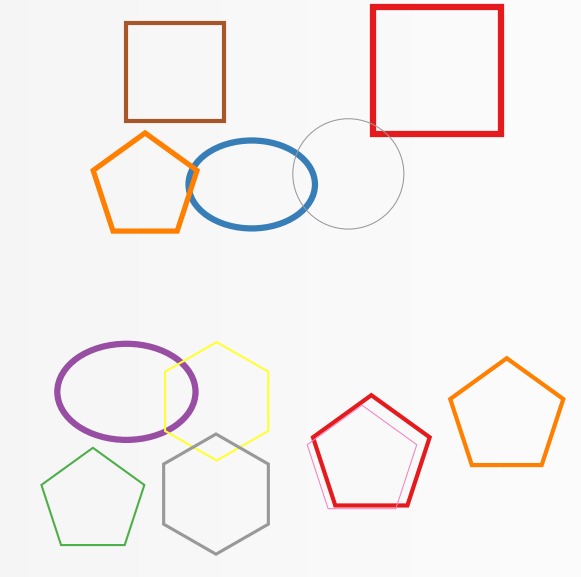[{"shape": "square", "thickness": 3, "radius": 0.55, "center": [0.752, 0.877]}, {"shape": "pentagon", "thickness": 2, "radius": 0.53, "center": [0.639, 0.209]}, {"shape": "oval", "thickness": 3, "radius": 0.54, "center": [0.433, 0.68]}, {"shape": "pentagon", "thickness": 1, "radius": 0.47, "center": [0.16, 0.131]}, {"shape": "oval", "thickness": 3, "radius": 0.59, "center": [0.217, 0.321]}, {"shape": "pentagon", "thickness": 2, "radius": 0.51, "center": [0.872, 0.277]}, {"shape": "pentagon", "thickness": 2.5, "radius": 0.47, "center": [0.25, 0.675]}, {"shape": "hexagon", "thickness": 1, "radius": 0.51, "center": [0.373, 0.304]}, {"shape": "square", "thickness": 2, "radius": 0.42, "center": [0.302, 0.874]}, {"shape": "pentagon", "thickness": 0.5, "radius": 0.5, "center": [0.623, 0.198]}, {"shape": "hexagon", "thickness": 1.5, "radius": 0.52, "center": [0.372, 0.144]}, {"shape": "circle", "thickness": 0.5, "radius": 0.48, "center": [0.599, 0.698]}]